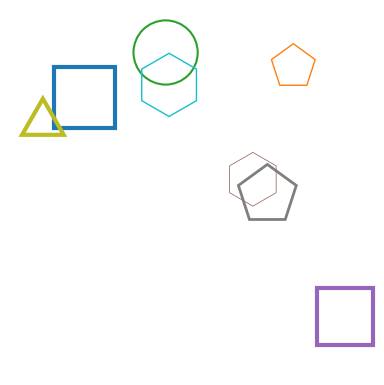[{"shape": "square", "thickness": 3, "radius": 0.4, "center": [0.219, 0.747]}, {"shape": "pentagon", "thickness": 1, "radius": 0.3, "center": [0.762, 0.827]}, {"shape": "circle", "thickness": 1.5, "radius": 0.42, "center": [0.43, 0.864]}, {"shape": "square", "thickness": 3, "radius": 0.37, "center": [0.896, 0.179]}, {"shape": "hexagon", "thickness": 0.5, "radius": 0.35, "center": [0.657, 0.534]}, {"shape": "pentagon", "thickness": 2, "radius": 0.4, "center": [0.694, 0.494]}, {"shape": "triangle", "thickness": 3, "radius": 0.31, "center": [0.111, 0.681]}, {"shape": "hexagon", "thickness": 1, "radius": 0.41, "center": [0.439, 0.78]}]